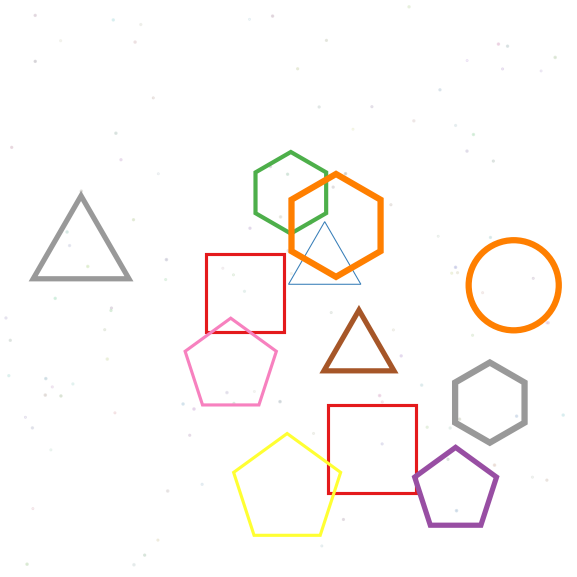[{"shape": "square", "thickness": 1.5, "radius": 0.38, "center": [0.644, 0.221]}, {"shape": "square", "thickness": 1.5, "radius": 0.34, "center": [0.424, 0.492]}, {"shape": "triangle", "thickness": 0.5, "radius": 0.36, "center": [0.562, 0.543]}, {"shape": "hexagon", "thickness": 2, "radius": 0.35, "center": [0.504, 0.665]}, {"shape": "pentagon", "thickness": 2.5, "radius": 0.37, "center": [0.789, 0.15]}, {"shape": "hexagon", "thickness": 3, "radius": 0.45, "center": [0.582, 0.609]}, {"shape": "circle", "thickness": 3, "radius": 0.39, "center": [0.89, 0.505]}, {"shape": "pentagon", "thickness": 1.5, "radius": 0.49, "center": [0.497, 0.151]}, {"shape": "triangle", "thickness": 2.5, "radius": 0.35, "center": [0.622, 0.392]}, {"shape": "pentagon", "thickness": 1.5, "radius": 0.42, "center": [0.4, 0.365]}, {"shape": "hexagon", "thickness": 3, "radius": 0.35, "center": [0.848, 0.302]}, {"shape": "triangle", "thickness": 2.5, "radius": 0.48, "center": [0.14, 0.564]}]